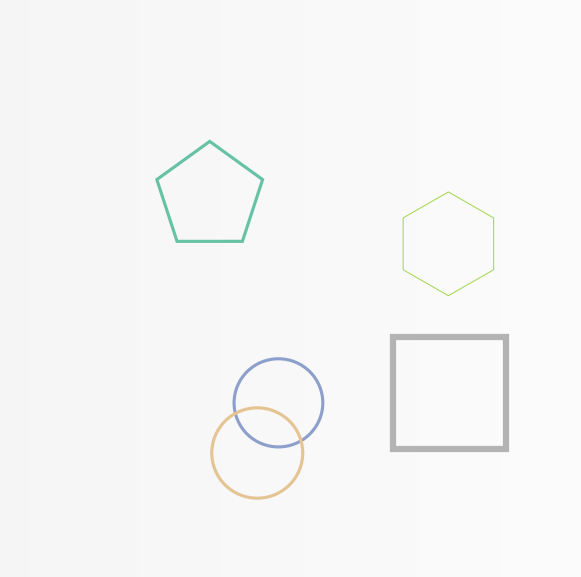[{"shape": "pentagon", "thickness": 1.5, "radius": 0.48, "center": [0.361, 0.659]}, {"shape": "circle", "thickness": 1.5, "radius": 0.38, "center": [0.479, 0.302]}, {"shape": "hexagon", "thickness": 0.5, "radius": 0.45, "center": [0.771, 0.577]}, {"shape": "circle", "thickness": 1.5, "radius": 0.39, "center": [0.443, 0.215]}, {"shape": "square", "thickness": 3, "radius": 0.49, "center": [0.773, 0.319]}]